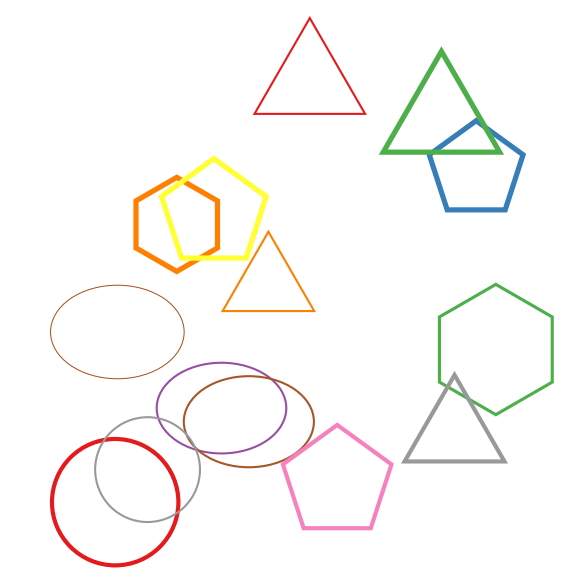[{"shape": "triangle", "thickness": 1, "radius": 0.55, "center": [0.536, 0.857]}, {"shape": "circle", "thickness": 2, "radius": 0.55, "center": [0.199, 0.13]}, {"shape": "pentagon", "thickness": 2.5, "radius": 0.43, "center": [0.825, 0.705]}, {"shape": "hexagon", "thickness": 1.5, "radius": 0.56, "center": [0.859, 0.394]}, {"shape": "triangle", "thickness": 2.5, "radius": 0.58, "center": [0.764, 0.794]}, {"shape": "oval", "thickness": 1, "radius": 0.56, "center": [0.384, 0.292]}, {"shape": "triangle", "thickness": 1, "radius": 0.46, "center": [0.465, 0.506]}, {"shape": "hexagon", "thickness": 2.5, "radius": 0.41, "center": [0.306, 0.611]}, {"shape": "pentagon", "thickness": 2.5, "radius": 0.48, "center": [0.37, 0.629]}, {"shape": "oval", "thickness": 0.5, "radius": 0.58, "center": [0.203, 0.424]}, {"shape": "oval", "thickness": 1, "radius": 0.56, "center": [0.431, 0.269]}, {"shape": "pentagon", "thickness": 2, "radius": 0.49, "center": [0.584, 0.164]}, {"shape": "circle", "thickness": 1, "radius": 0.45, "center": [0.256, 0.186]}, {"shape": "triangle", "thickness": 2, "radius": 0.5, "center": [0.787, 0.25]}]